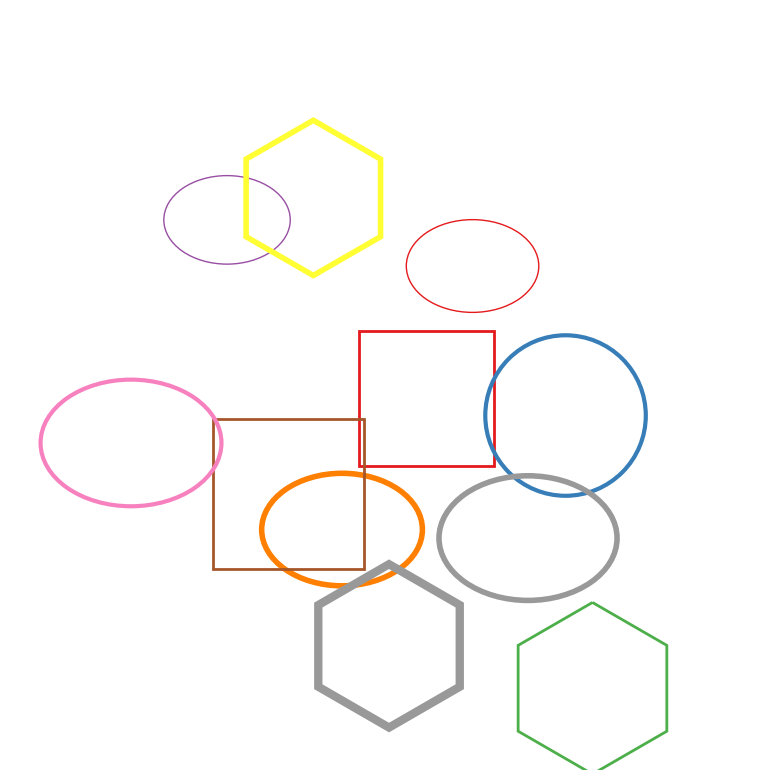[{"shape": "oval", "thickness": 0.5, "radius": 0.43, "center": [0.614, 0.655]}, {"shape": "square", "thickness": 1, "radius": 0.44, "center": [0.554, 0.483]}, {"shape": "circle", "thickness": 1.5, "radius": 0.52, "center": [0.734, 0.46]}, {"shape": "hexagon", "thickness": 1, "radius": 0.56, "center": [0.769, 0.106]}, {"shape": "oval", "thickness": 0.5, "radius": 0.41, "center": [0.295, 0.714]}, {"shape": "oval", "thickness": 2, "radius": 0.52, "center": [0.444, 0.312]}, {"shape": "hexagon", "thickness": 2, "radius": 0.5, "center": [0.407, 0.743]}, {"shape": "square", "thickness": 1, "radius": 0.49, "center": [0.375, 0.358]}, {"shape": "oval", "thickness": 1.5, "radius": 0.59, "center": [0.17, 0.425]}, {"shape": "hexagon", "thickness": 3, "radius": 0.53, "center": [0.505, 0.161]}, {"shape": "oval", "thickness": 2, "radius": 0.58, "center": [0.686, 0.301]}]